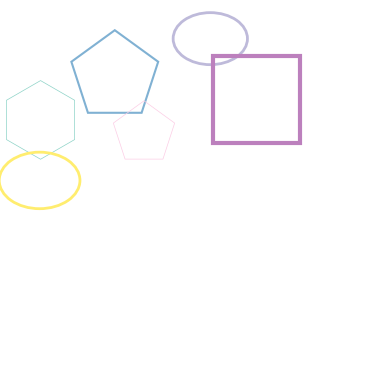[{"shape": "hexagon", "thickness": 0.5, "radius": 0.51, "center": [0.105, 0.689]}, {"shape": "oval", "thickness": 2, "radius": 0.48, "center": [0.546, 0.9]}, {"shape": "pentagon", "thickness": 1.5, "radius": 0.59, "center": [0.298, 0.803]}, {"shape": "pentagon", "thickness": 0.5, "radius": 0.42, "center": [0.374, 0.654]}, {"shape": "square", "thickness": 3, "radius": 0.57, "center": [0.666, 0.741]}, {"shape": "oval", "thickness": 2, "radius": 0.52, "center": [0.103, 0.531]}]